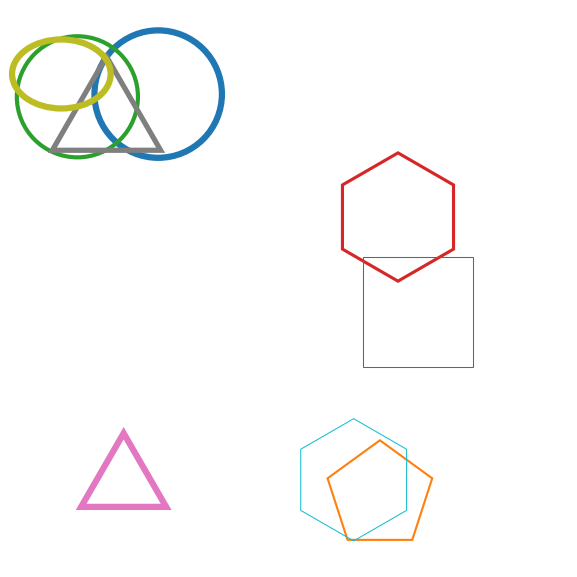[{"shape": "circle", "thickness": 3, "radius": 0.55, "center": [0.274, 0.836]}, {"shape": "pentagon", "thickness": 1, "radius": 0.48, "center": [0.658, 0.141]}, {"shape": "circle", "thickness": 2, "radius": 0.52, "center": [0.134, 0.832]}, {"shape": "hexagon", "thickness": 1.5, "radius": 0.56, "center": [0.689, 0.623]}, {"shape": "square", "thickness": 0.5, "radius": 0.47, "center": [0.724, 0.459]}, {"shape": "triangle", "thickness": 3, "radius": 0.43, "center": [0.214, 0.164]}, {"shape": "triangle", "thickness": 2.5, "radius": 0.54, "center": [0.184, 0.793]}, {"shape": "oval", "thickness": 3, "radius": 0.43, "center": [0.106, 0.871]}, {"shape": "hexagon", "thickness": 0.5, "radius": 0.53, "center": [0.612, 0.168]}]